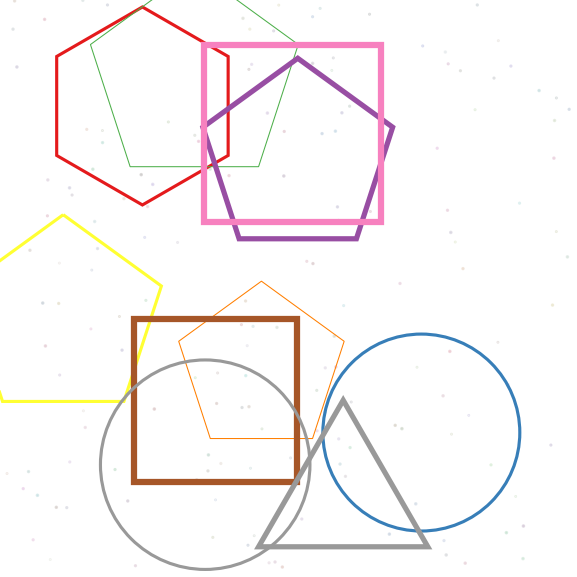[{"shape": "hexagon", "thickness": 1.5, "radius": 0.86, "center": [0.247, 0.816]}, {"shape": "circle", "thickness": 1.5, "radius": 0.85, "center": [0.73, 0.25]}, {"shape": "pentagon", "thickness": 0.5, "radius": 0.95, "center": [0.337, 0.864]}, {"shape": "pentagon", "thickness": 2.5, "radius": 0.86, "center": [0.516, 0.725]}, {"shape": "pentagon", "thickness": 0.5, "radius": 0.75, "center": [0.453, 0.362]}, {"shape": "pentagon", "thickness": 1.5, "radius": 0.89, "center": [0.109, 0.449]}, {"shape": "square", "thickness": 3, "radius": 0.7, "center": [0.374, 0.305]}, {"shape": "square", "thickness": 3, "radius": 0.77, "center": [0.507, 0.768]}, {"shape": "circle", "thickness": 1.5, "radius": 0.91, "center": [0.355, 0.194]}, {"shape": "triangle", "thickness": 2.5, "radius": 0.85, "center": [0.594, 0.137]}]